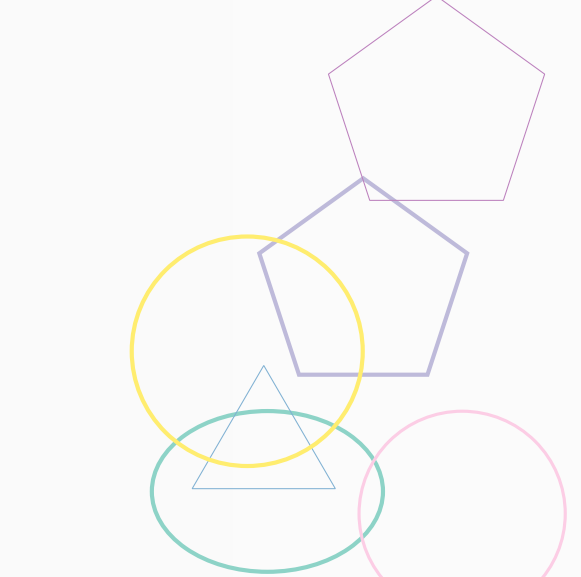[{"shape": "oval", "thickness": 2, "radius": 0.99, "center": [0.46, 0.148]}, {"shape": "pentagon", "thickness": 2, "radius": 0.94, "center": [0.625, 0.502]}, {"shape": "triangle", "thickness": 0.5, "radius": 0.71, "center": [0.454, 0.224]}, {"shape": "circle", "thickness": 1.5, "radius": 0.89, "center": [0.795, 0.11]}, {"shape": "pentagon", "thickness": 0.5, "radius": 0.98, "center": [0.751, 0.81]}, {"shape": "circle", "thickness": 2, "radius": 0.99, "center": [0.425, 0.391]}]